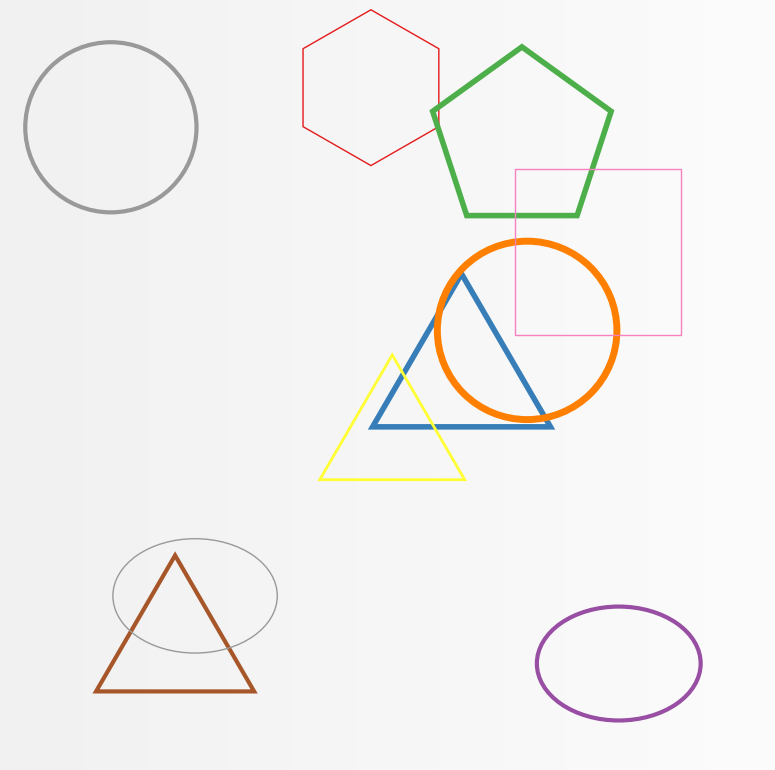[{"shape": "hexagon", "thickness": 0.5, "radius": 0.51, "center": [0.479, 0.886]}, {"shape": "triangle", "thickness": 2, "radius": 0.66, "center": [0.596, 0.512]}, {"shape": "pentagon", "thickness": 2, "radius": 0.61, "center": [0.673, 0.818]}, {"shape": "oval", "thickness": 1.5, "radius": 0.53, "center": [0.798, 0.138]}, {"shape": "circle", "thickness": 2.5, "radius": 0.58, "center": [0.68, 0.571]}, {"shape": "triangle", "thickness": 1, "radius": 0.54, "center": [0.506, 0.431]}, {"shape": "triangle", "thickness": 1.5, "radius": 0.59, "center": [0.226, 0.161]}, {"shape": "square", "thickness": 0.5, "radius": 0.54, "center": [0.771, 0.673]}, {"shape": "oval", "thickness": 0.5, "radius": 0.53, "center": [0.252, 0.226]}, {"shape": "circle", "thickness": 1.5, "radius": 0.55, "center": [0.143, 0.835]}]